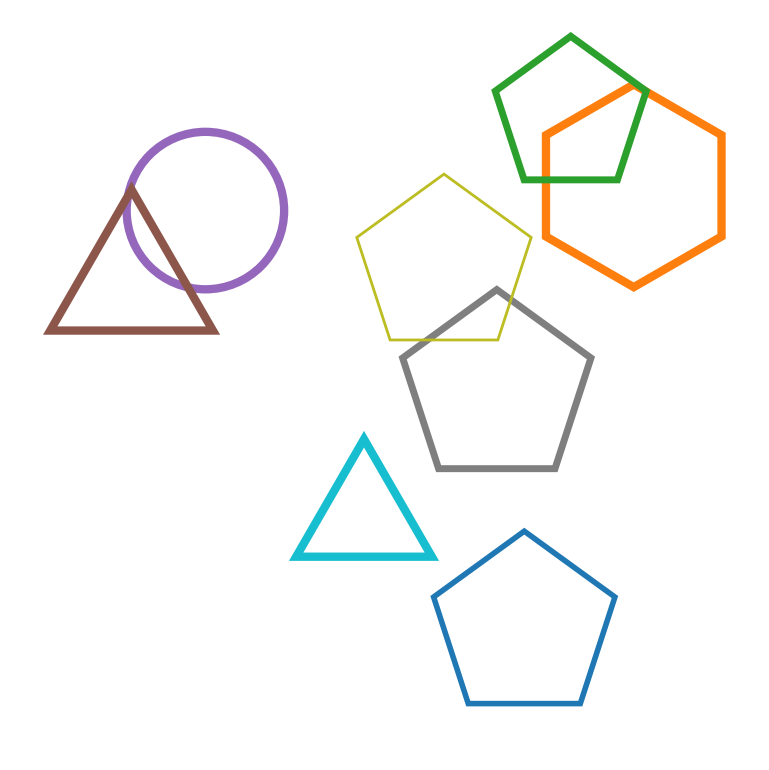[{"shape": "pentagon", "thickness": 2, "radius": 0.62, "center": [0.681, 0.186]}, {"shape": "hexagon", "thickness": 3, "radius": 0.66, "center": [0.823, 0.759]}, {"shape": "pentagon", "thickness": 2.5, "radius": 0.52, "center": [0.741, 0.85]}, {"shape": "circle", "thickness": 3, "radius": 0.51, "center": [0.267, 0.727]}, {"shape": "triangle", "thickness": 3, "radius": 0.61, "center": [0.171, 0.632]}, {"shape": "pentagon", "thickness": 2.5, "radius": 0.64, "center": [0.645, 0.495]}, {"shape": "pentagon", "thickness": 1, "radius": 0.6, "center": [0.577, 0.655]}, {"shape": "triangle", "thickness": 3, "radius": 0.51, "center": [0.473, 0.328]}]